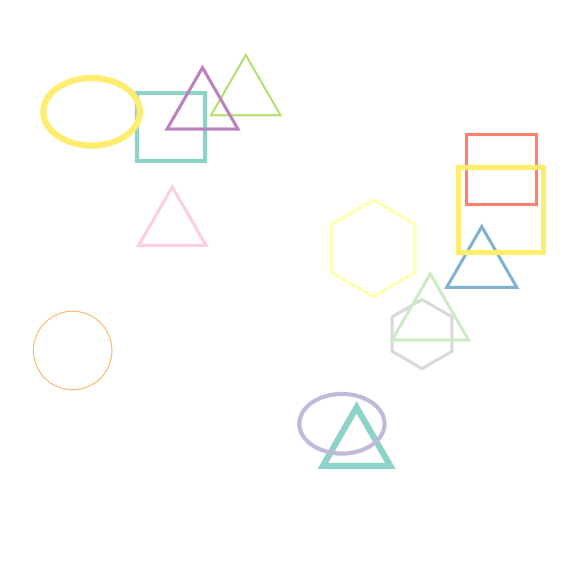[{"shape": "square", "thickness": 2, "radius": 0.29, "center": [0.295, 0.779]}, {"shape": "triangle", "thickness": 3, "radius": 0.34, "center": [0.617, 0.226]}, {"shape": "hexagon", "thickness": 1.5, "radius": 0.42, "center": [0.646, 0.569]}, {"shape": "oval", "thickness": 2, "radius": 0.37, "center": [0.592, 0.265]}, {"shape": "square", "thickness": 1.5, "radius": 0.3, "center": [0.868, 0.706]}, {"shape": "triangle", "thickness": 1.5, "radius": 0.35, "center": [0.834, 0.537]}, {"shape": "circle", "thickness": 0.5, "radius": 0.34, "center": [0.126, 0.392]}, {"shape": "triangle", "thickness": 1, "radius": 0.35, "center": [0.426, 0.834]}, {"shape": "triangle", "thickness": 1.5, "radius": 0.34, "center": [0.298, 0.608]}, {"shape": "hexagon", "thickness": 1.5, "radius": 0.3, "center": [0.731, 0.421]}, {"shape": "triangle", "thickness": 1.5, "radius": 0.35, "center": [0.351, 0.811]}, {"shape": "triangle", "thickness": 1.5, "radius": 0.38, "center": [0.745, 0.449]}, {"shape": "square", "thickness": 2.5, "radius": 0.37, "center": [0.866, 0.636]}, {"shape": "oval", "thickness": 3, "radius": 0.42, "center": [0.159, 0.805]}]